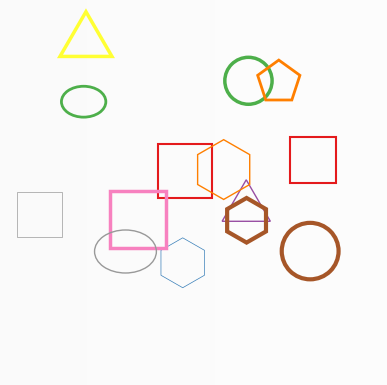[{"shape": "square", "thickness": 1.5, "radius": 0.35, "center": [0.477, 0.556]}, {"shape": "square", "thickness": 1.5, "radius": 0.3, "center": [0.808, 0.585]}, {"shape": "hexagon", "thickness": 0.5, "radius": 0.32, "center": [0.472, 0.317]}, {"shape": "oval", "thickness": 2, "radius": 0.29, "center": [0.216, 0.736]}, {"shape": "circle", "thickness": 2.5, "radius": 0.3, "center": [0.641, 0.79]}, {"shape": "triangle", "thickness": 1, "radius": 0.36, "center": [0.635, 0.461]}, {"shape": "hexagon", "thickness": 1, "radius": 0.39, "center": [0.577, 0.56]}, {"shape": "pentagon", "thickness": 2, "radius": 0.29, "center": [0.719, 0.787]}, {"shape": "triangle", "thickness": 2.5, "radius": 0.39, "center": [0.222, 0.892]}, {"shape": "hexagon", "thickness": 3, "radius": 0.29, "center": [0.636, 0.428]}, {"shape": "circle", "thickness": 3, "radius": 0.37, "center": [0.8, 0.348]}, {"shape": "square", "thickness": 2.5, "radius": 0.36, "center": [0.356, 0.43]}, {"shape": "square", "thickness": 0.5, "radius": 0.29, "center": [0.102, 0.442]}, {"shape": "oval", "thickness": 1, "radius": 0.4, "center": [0.324, 0.347]}]